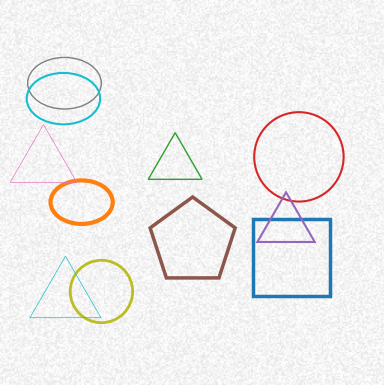[{"shape": "square", "thickness": 2.5, "radius": 0.5, "center": [0.757, 0.332]}, {"shape": "oval", "thickness": 3, "radius": 0.4, "center": [0.212, 0.475]}, {"shape": "triangle", "thickness": 1, "radius": 0.4, "center": [0.455, 0.575]}, {"shape": "circle", "thickness": 1.5, "radius": 0.58, "center": [0.776, 0.593]}, {"shape": "triangle", "thickness": 1.5, "radius": 0.43, "center": [0.743, 0.415]}, {"shape": "pentagon", "thickness": 2.5, "radius": 0.58, "center": [0.5, 0.372]}, {"shape": "triangle", "thickness": 0.5, "radius": 0.5, "center": [0.113, 0.576]}, {"shape": "oval", "thickness": 1, "radius": 0.48, "center": [0.167, 0.784]}, {"shape": "circle", "thickness": 2, "radius": 0.41, "center": [0.263, 0.243]}, {"shape": "triangle", "thickness": 0.5, "radius": 0.53, "center": [0.17, 0.228]}, {"shape": "oval", "thickness": 1.5, "radius": 0.48, "center": [0.165, 0.744]}]